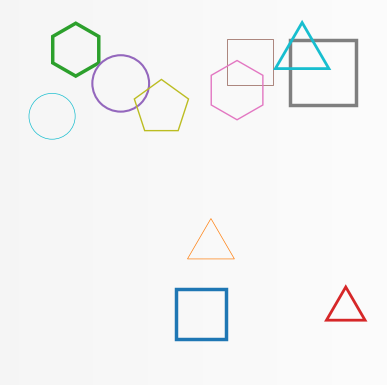[{"shape": "square", "thickness": 2.5, "radius": 0.33, "center": [0.518, 0.185]}, {"shape": "triangle", "thickness": 0.5, "radius": 0.35, "center": [0.544, 0.362]}, {"shape": "hexagon", "thickness": 2.5, "radius": 0.34, "center": [0.195, 0.871]}, {"shape": "triangle", "thickness": 2, "radius": 0.29, "center": [0.892, 0.197]}, {"shape": "circle", "thickness": 1.5, "radius": 0.37, "center": [0.312, 0.783]}, {"shape": "square", "thickness": 0.5, "radius": 0.3, "center": [0.645, 0.838]}, {"shape": "hexagon", "thickness": 1, "radius": 0.38, "center": [0.612, 0.766]}, {"shape": "square", "thickness": 2.5, "radius": 0.42, "center": [0.834, 0.811]}, {"shape": "pentagon", "thickness": 1, "radius": 0.37, "center": [0.417, 0.72]}, {"shape": "triangle", "thickness": 2, "radius": 0.4, "center": [0.78, 0.862]}, {"shape": "circle", "thickness": 0.5, "radius": 0.3, "center": [0.134, 0.698]}]